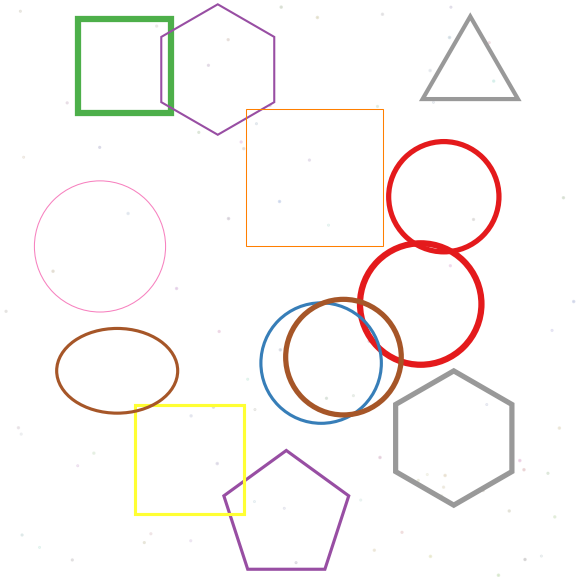[{"shape": "circle", "thickness": 2.5, "radius": 0.48, "center": [0.769, 0.658]}, {"shape": "circle", "thickness": 3, "radius": 0.53, "center": [0.729, 0.473]}, {"shape": "circle", "thickness": 1.5, "radius": 0.52, "center": [0.556, 0.37]}, {"shape": "square", "thickness": 3, "radius": 0.41, "center": [0.216, 0.884]}, {"shape": "pentagon", "thickness": 1.5, "radius": 0.57, "center": [0.496, 0.105]}, {"shape": "hexagon", "thickness": 1, "radius": 0.56, "center": [0.377, 0.879]}, {"shape": "square", "thickness": 0.5, "radius": 0.59, "center": [0.544, 0.692]}, {"shape": "square", "thickness": 1.5, "radius": 0.47, "center": [0.329, 0.203]}, {"shape": "oval", "thickness": 1.5, "radius": 0.52, "center": [0.203, 0.357]}, {"shape": "circle", "thickness": 2.5, "radius": 0.5, "center": [0.595, 0.381]}, {"shape": "circle", "thickness": 0.5, "radius": 0.57, "center": [0.173, 0.572]}, {"shape": "triangle", "thickness": 2, "radius": 0.48, "center": [0.814, 0.875]}, {"shape": "hexagon", "thickness": 2.5, "radius": 0.58, "center": [0.786, 0.241]}]